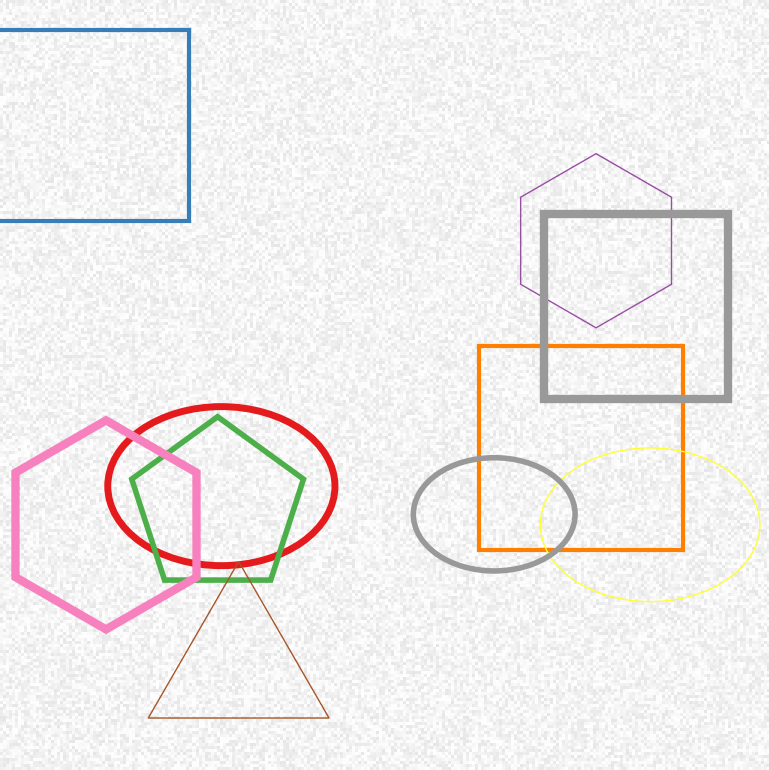[{"shape": "oval", "thickness": 2.5, "radius": 0.74, "center": [0.287, 0.369]}, {"shape": "square", "thickness": 1.5, "radius": 0.62, "center": [0.121, 0.837]}, {"shape": "pentagon", "thickness": 2, "radius": 0.59, "center": [0.283, 0.342]}, {"shape": "hexagon", "thickness": 0.5, "radius": 0.57, "center": [0.774, 0.687]}, {"shape": "square", "thickness": 1.5, "radius": 0.66, "center": [0.755, 0.418]}, {"shape": "oval", "thickness": 0.5, "radius": 0.71, "center": [0.844, 0.318]}, {"shape": "triangle", "thickness": 0.5, "radius": 0.68, "center": [0.31, 0.135]}, {"shape": "hexagon", "thickness": 3, "radius": 0.68, "center": [0.138, 0.318]}, {"shape": "oval", "thickness": 2, "radius": 0.53, "center": [0.642, 0.332]}, {"shape": "square", "thickness": 3, "radius": 0.6, "center": [0.826, 0.602]}]